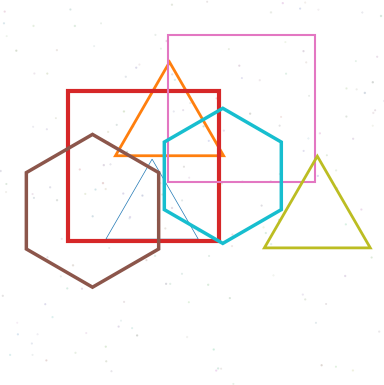[{"shape": "triangle", "thickness": 0.5, "radius": 0.69, "center": [0.395, 0.448]}, {"shape": "triangle", "thickness": 2, "radius": 0.81, "center": [0.44, 0.677]}, {"shape": "square", "thickness": 3, "radius": 0.98, "center": [0.372, 0.569]}, {"shape": "hexagon", "thickness": 2.5, "radius": 0.99, "center": [0.24, 0.452]}, {"shape": "square", "thickness": 1.5, "radius": 0.96, "center": [0.627, 0.717]}, {"shape": "triangle", "thickness": 2, "radius": 0.79, "center": [0.824, 0.436]}, {"shape": "hexagon", "thickness": 2.5, "radius": 0.88, "center": [0.579, 0.543]}]